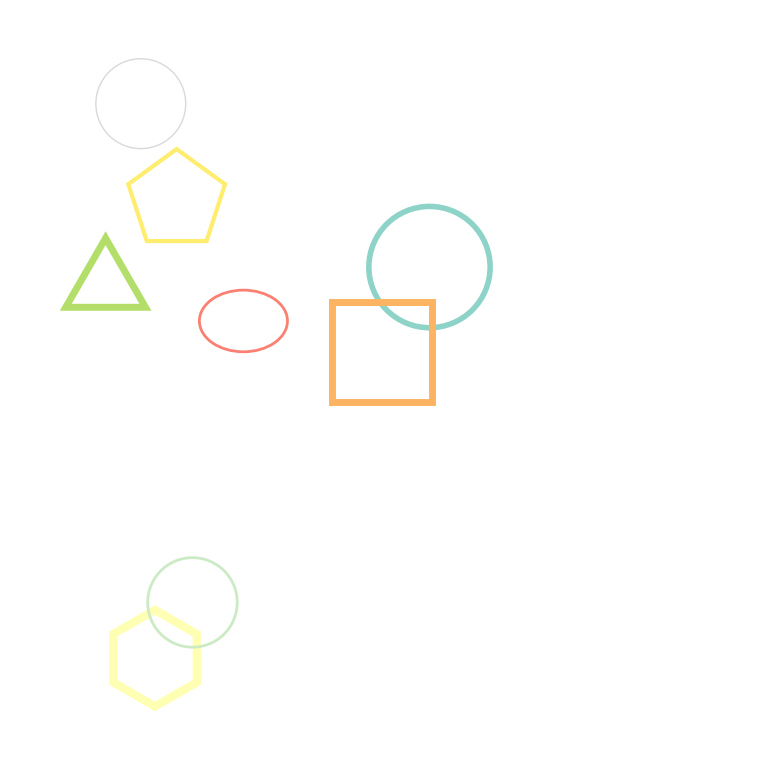[{"shape": "circle", "thickness": 2, "radius": 0.39, "center": [0.558, 0.653]}, {"shape": "hexagon", "thickness": 3, "radius": 0.31, "center": [0.201, 0.145]}, {"shape": "oval", "thickness": 1, "radius": 0.29, "center": [0.316, 0.583]}, {"shape": "square", "thickness": 2.5, "radius": 0.32, "center": [0.496, 0.543]}, {"shape": "triangle", "thickness": 2.5, "radius": 0.3, "center": [0.137, 0.631]}, {"shape": "circle", "thickness": 0.5, "radius": 0.29, "center": [0.183, 0.865]}, {"shape": "circle", "thickness": 1, "radius": 0.29, "center": [0.25, 0.218]}, {"shape": "pentagon", "thickness": 1.5, "radius": 0.33, "center": [0.229, 0.74]}]